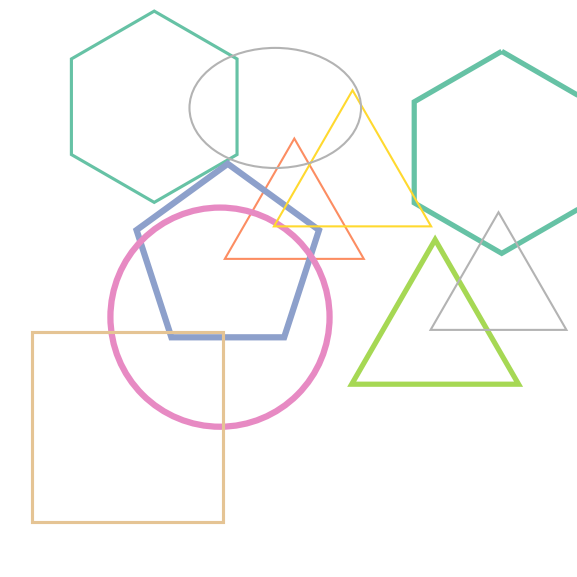[{"shape": "hexagon", "thickness": 2.5, "radius": 0.87, "center": [0.869, 0.735]}, {"shape": "hexagon", "thickness": 1.5, "radius": 0.83, "center": [0.267, 0.814]}, {"shape": "triangle", "thickness": 1, "radius": 0.69, "center": [0.51, 0.62]}, {"shape": "pentagon", "thickness": 3, "radius": 0.83, "center": [0.394, 0.549]}, {"shape": "circle", "thickness": 3, "radius": 0.95, "center": [0.381, 0.45]}, {"shape": "triangle", "thickness": 2.5, "radius": 0.83, "center": [0.753, 0.417]}, {"shape": "triangle", "thickness": 1, "radius": 0.79, "center": [0.61, 0.686]}, {"shape": "square", "thickness": 1.5, "radius": 0.83, "center": [0.221, 0.26]}, {"shape": "triangle", "thickness": 1, "radius": 0.68, "center": [0.863, 0.496]}, {"shape": "oval", "thickness": 1, "radius": 0.74, "center": [0.477, 0.812]}]